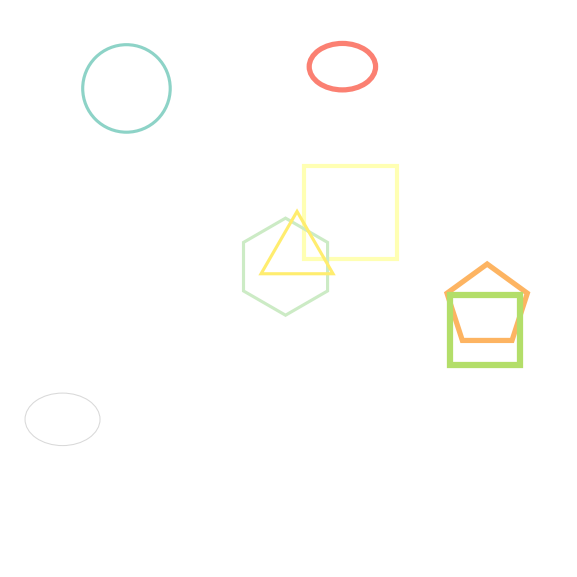[{"shape": "circle", "thickness": 1.5, "radius": 0.38, "center": [0.219, 0.846]}, {"shape": "square", "thickness": 2, "radius": 0.4, "center": [0.607, 0.631]}, {"shape": "oval", "thickness": 2.5, "radius": 0.29, "center": [0.593, 0.884]}, {"shape": "pentagon", "thickness": 2.5, "radius": 0.37, "center": [0.844, 0.469]}, {"shape": "square", "thickness": 3, "radius": 0.3, "center": [0.84, 0.427]}, {"shape": "oval", "thickness": 0.5, "radius": 0.32, "center": [0.108, 0.273]}, {"shape": "hexagon", "thickness": 1.5, "radius": 0.42, "center": [0.494, 0.537]}, {"shape": "triangle", "thickness": 1.5, "radius": 0.36, "center": [0.514, 0.561]}]